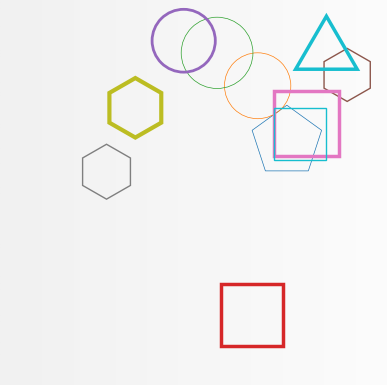[{"shape": "pentagon", "thickness": 0.5, "radius": 0.47, "center": [0.74, 0.632]}, {"shape": "circle", "thickness": 0.5, "radius": 0.43, "center": [0.665, 0.777]}, {"shape": "circle", "thickness": 0.5, "radius": 0.46, "center": [0.56, 0.863]}, {"shape": "square", "thickness": 2.5, "radius": 0.4, "center": [0.65, 0.181]}, {"shape": "circle", "thickness": 2, "radius": 0.41, "center": [0.474, 0.894]}, {"shape": "hexagon", "thickness": 1, "radius": 0.34, "center": [0.896, 0.805]}, {"shape": "square", "thickness": 2.5, "radius": 0.42, "center": [0.792, 0.679]}, {"shape": "hexagon", "thickness": 1, "radius": 0.36, "center": [0.275, 0.554]}, {"shape": "hexagon", "thickness": 3, "radius": 0.39, "center": [0.349, 0.72]}, {"shape": "square", "thickness": 1, "radius": 0.34, "center": [0.774, 0.653]}, {"shape": "triangle", "thickness": 2.5, "radius": 0.46, "center": [0.842, 0.866]}]